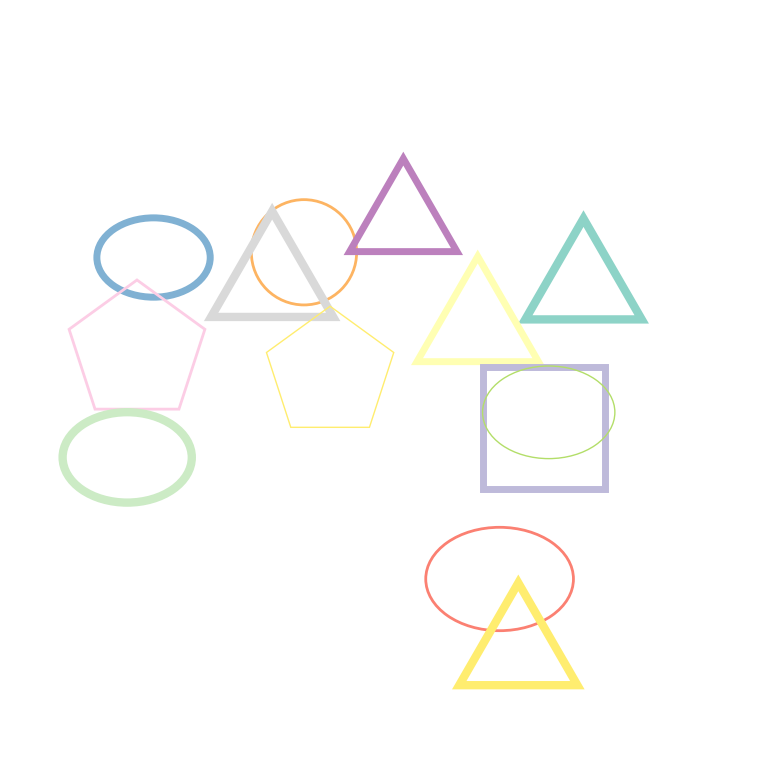[{"shape": "triangle", "thickness": 3, "radius": 0.44, "center": [0.758, 0.629]}, {"shape": "triangle", "thickness": 2.5, "radius": 0.46, "center": [0.62, 0.576]}, {"shape": "square", "thickness": 2.5, "radius": 0.4, "center": [0.707, 0.444]}, {"shape": "oval", "thickness": 1, "radius": 0.48, "center": [0.649, 0.248]}, {"shape": "oval", "thickness": 2.5, "radius": 0.37, "center": [0.199, 0.666]}, {"shape": "circle", "thickness": 1, "radius": 0.34, "center": [0.395, 0.672]}, {"shape": "oval", "thickness": 0.5, "radius": 0.43, "center": [0.713, 0.465]}, {"shape": "pentagon", "thickness": 1, "radius": 0.46, "center": [0.178, 0.544]}, {"shape": "triangle", "thickness": 3, "radius": 0.46, "center": [0.353, 0.634]}, {"shape": "triangle", "thickness": 2.5, "radius": 0.4, "center": [0.524, 0.713]}, {"shape": "oval", "thickness": 3, "radius": 0.42, "center": [0.165, 0.406]}, {"shape": "triangle", "thickness": 3, "radius": 0.44, "center": [0.673, 0.154]}, {"shape": "pentagon", "thickness": 0.5, "radius": 0.43, "center": [0.429, 0.515]}]